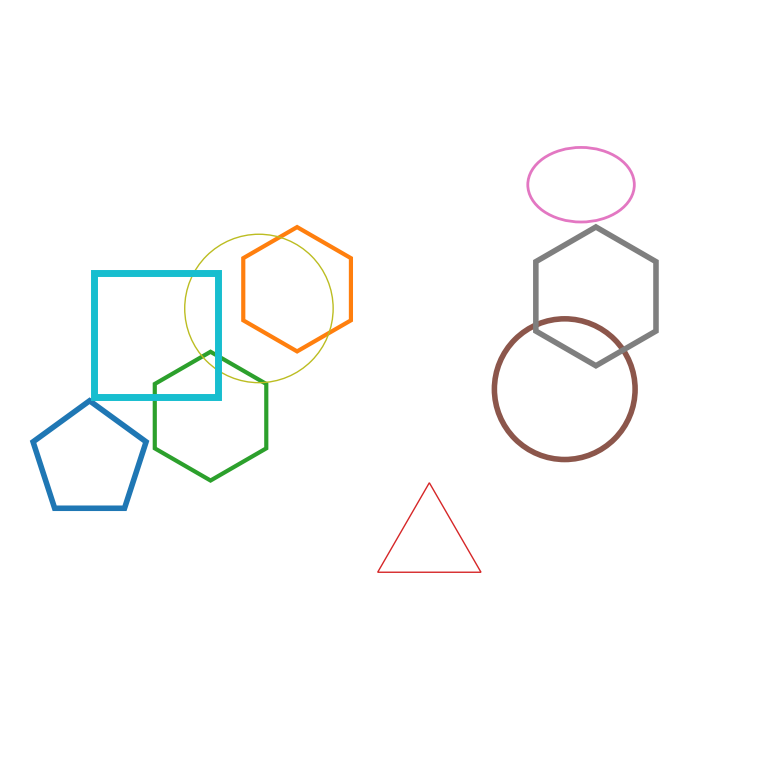[{"shape": "pentagon", "thickness": 2, "radius": 0.39, "center": [0.116, 0.402]}, {"shape": "hexagon", "thickness": 1.5, "radius": 0.4, "center": [0.386, 0.624]}, {"shape": "hexagon", "thickness": 1.5, "radius": 0.42, "center": [0.273, 0.46]}, {"shape": "triangle", "thickness": 0.5, "radius": 0.39, "center": [0.558, 0.296]}, {"shape": "circle", "thickness": 2, "radius": 0.46, "center": [0.733, 0.495]}, {"shape": "oval", "thickness": 1, "radius": 0.35, "center": [0.755, 0.76]}, {"shape": "hexagon", "thickness": 2, "radius": 0.45, "center": [0.774, 0.615]}, {"shape": "circle", "thickness": 0.5, "radius": 0.48, "center": [0.336, 0.599]}, {"shape": "square", "thickness": 2.5, "radius": 0.4, "center": [0.203, 0.565]}]